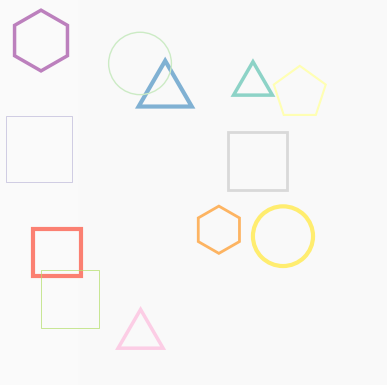[{"shape": "triangle", "thickness": 2.5, "radius": 0.29, "center": [0.653, 0.782]}, {"shape": "pentagon", "thickness": 1.5, "radius": 0.35, "center": [0.774, 0.759]}, {"shape": "square", "thickness": 0.5, "radius": 0.43, "center": [0.101, 0.613]}, {"shape": "square", "thickness": 3, "radius": 0.31, "center": [0.147, 0.344]}, {"shape": "triangle", "thickness": 3, "radius": 0.4, "center": [0.426, 0.763]}, {"shape": "hexagon", "thickness": 2, "radius": 0.31, "center": [0.565, 0.403]}, {"shape": "square", "thickness": 0.5, "radius": 0.38, "center": [0.181, 0.224]}, {"shape": "triangle", "thickness": 2.5, "radius": 0.34, "center": [0.363, 0.129]}, {"shape": "square", "thickness": 2, "radius": 0.38, "center": [0.665, 0.581]}, {"shape": "hexagon", "thickness": 2.5, "radius": 0.39, "center": [0.106, 0.895]}, {"shape": "circle", "thickness": 1, "radius": 0.41, "center": [0.361, 0.835]}, {"shape": "circle", "thickness": 3, "radius": 0.39, "center": [0.73, 0.387]}]